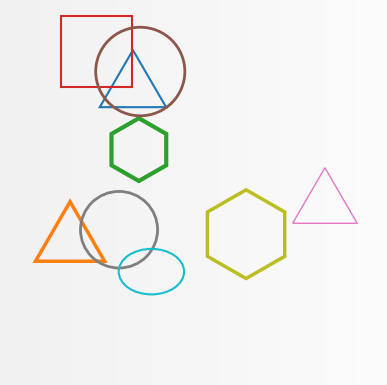[{"shape": "triangle", "thickness": 1.5, "radius": 0.49, "center": [0.343, 0.771]}, {"shape": "triangle", "thickness": 2.5, "radius": 0.52, "center": [0.181, 0.373]}, {"shape": "hexagon", "thickness": 3, "radius": 0.41, "center": [0.358, 0.611]}, {"shape": "square", "thickness": 1.5, "radius": 0.46, "center": [0.248, 0.866]}, {"shape": "circle", "thickness": 2, "radius": 0.58, "center": [0.362, 0.814]}, {"shape": "triangle", "thickness": 1, "radius": 0.48, "center": [0.839, 0.468]}, {"shape": "circle", "thickness": 2, "radius": 0.5, "center": [0.307, 0.403]}, {"shape": "hexagon", "thickness": 2.5, "radius": 0.58, "center": [0.635, 0.392]}, {"shape": "oval", "thickness": 1.5, "radius": 0.42, "center": [0.391, 0.294]}]